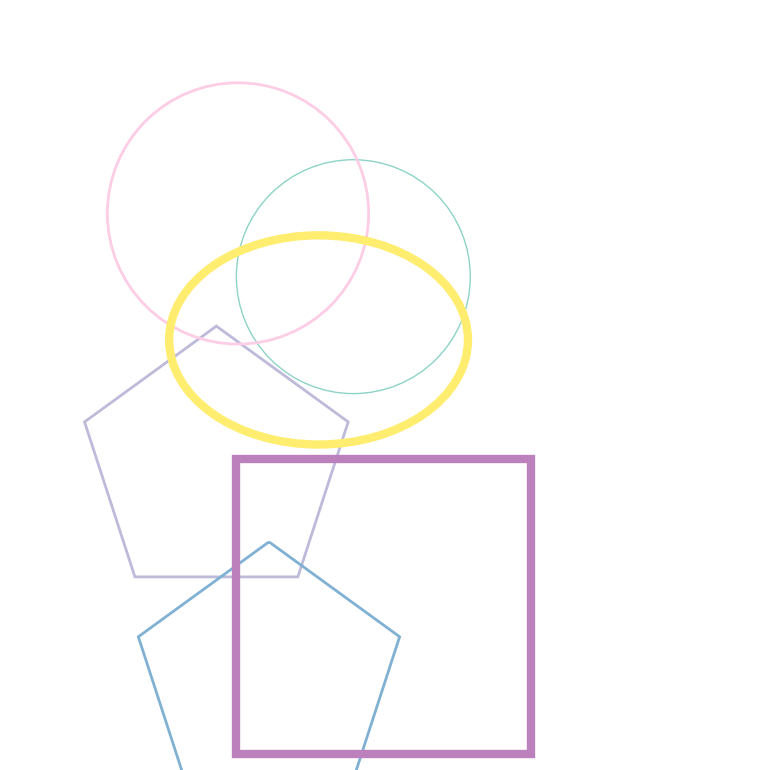[{"shape": "circle", "thickness": 0.5, "radius": 0.76, "center": [0.459, 0.641]}, {"shape": "pentagon", "thickness": 1, "radius": 0.9, "center": [0.281, 0.396]}, {"shape": "pentagon", "thickness": 1, "radius": 0.89, "center": [0.349, 0.118]}, {"shape": "circle", "thickness": 1, "radius": 0.85, "center": [0.309, 0.723]}, {"shape": "square", "thickness": 3, "radius": 0.96, "center": [0.498, 0.212]}, {"shape": "oval", "thickness": 3, "radius": 0.97, "center": [0.414, 0.559]}]